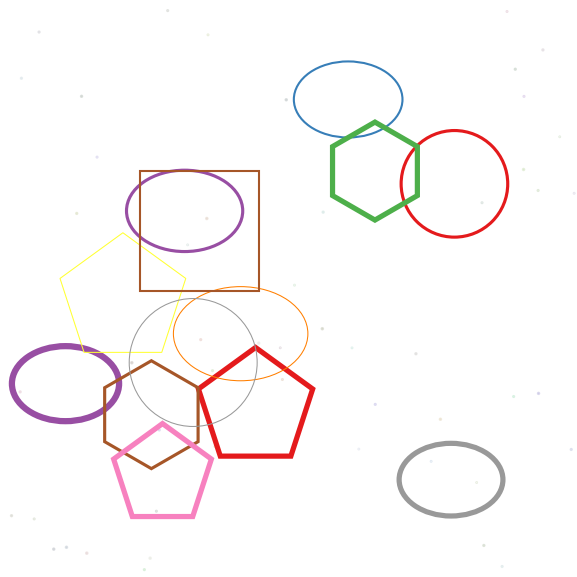[{"shape": "pentagon", "thickness": 2.5, "radius": 0.52, "center": [0.443, 0.293]}, {"shape": "circle", "thickness": 1.5, "radius": 0.46, "center": [0.787, 0.681]}, {"shape": "oval", "thickness": 1, "radius": 0.47, "center": [0.603, 0.827]}, {"shape": "hexagon", "thickness": 2.5, "radius": 0.42, "center": [0.649, 0.703]}, {"shape": "oval", "thickness": 3, "radius": 0.46, "center": [0.113, 0.335]}, {"shape": "oval", "thickness": 1.5, "radius": 0.5, "center": [0.32, 0.634]}, {"shape": "oval", "thickness": 0.5, "radius": 0.58, "center": [0.417, 0.421]}, {"shape": "pentagon", "thickness": 0.5, "radius": 0.57, "center": [0.213, 0.482]}, {"shape": "hexagon", "thickness": 1.5, "radius": 0.47, "center": [0.262, 0.281]}, {"shape": "square", "thickness": 1, "radius": 0.52, "center": [0.345, 0.599]}, {"shape": "pentagon", "thickness": 2.5, "radius": 0.44, "center": [0.281, 0.177]}, {"shape": "oval", "thickness": 2.5, "radius": 0.45, "center": [0.781, 0.169]}, {"shape": "circle", "thickness": 0.5, "radius": 0.55, "center": [0.335, 0.371]}]